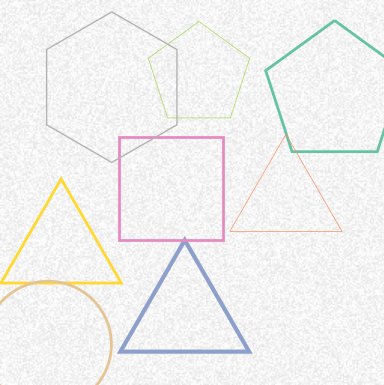[{"shape": "pentagon", "thickness": 2, "radius": 0.94, "center": [0.869, 0.758]}, {"shape": "triangle", "thickness": 0.5, "radius": 0.84, "center": [0.743, 0.483]}, {"shape": "triangle", "thickness": 3, "radius": 0.97, "center": [0.48, 0.183]}, {"shape": "square", "thickness": 2, "radius": 0.67, "center": [0.444, 0.511]}, {"shape": "pentagon", "thickness": 0.5, "radius": 0.69, "center": [0.517, 0.806]}, {"shape": "triangle", "thickness": 2, "radius": 0.9, "center": [0.159, 0.355]}, {"shape": "circle", "thickness": 2, "radius": 0.82, "center": [0.125, 0.105]}, {"shape": "hexagon", "thickness": 1, "radius": 0.98, "center": [0.29, 0.774]}]